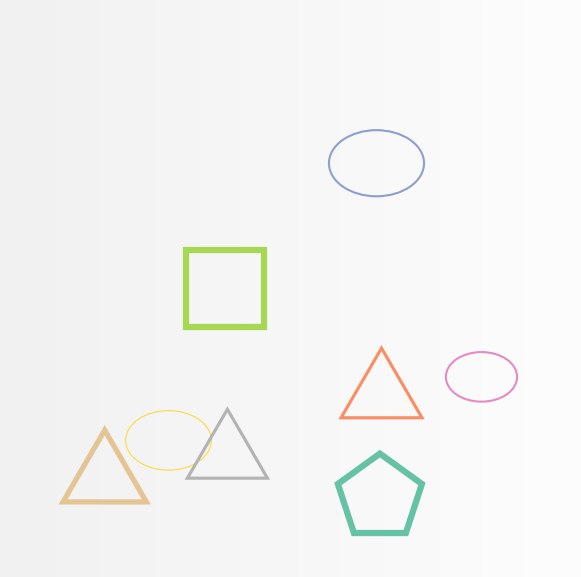[{"shape": "pentagon", "thickness": 3, "radius": 0.38, "center": [0.654, 0.138]}, {"shape": "triangle", "thickness": 1.5, "radius": 0.4, "center": [0.656, 0.316]}, {"shape": "oval", "thickness": 1, "radius": 0.41, "center": [0.648, 0.716]}, {"shape": "oval", "thickness": 1, "radius": 0.31, "center": [0.828, 0.347]}, {"shape": "square", "thickness": 3, "radius": 0.34, "center": [0.388, 0.5]}, {"shape": "oval", "thickness": 0.5, "radius": 0.37, "center": [0.29, 0.237]}, {"shape": "triangle", "thickness": 2.5, "radius": 0.41, "center": [0.18, 0.171]}, {"shape": "triangle", "thickness": 1.5, "radius": 0.4, "center": [0.391, 0.211]}]